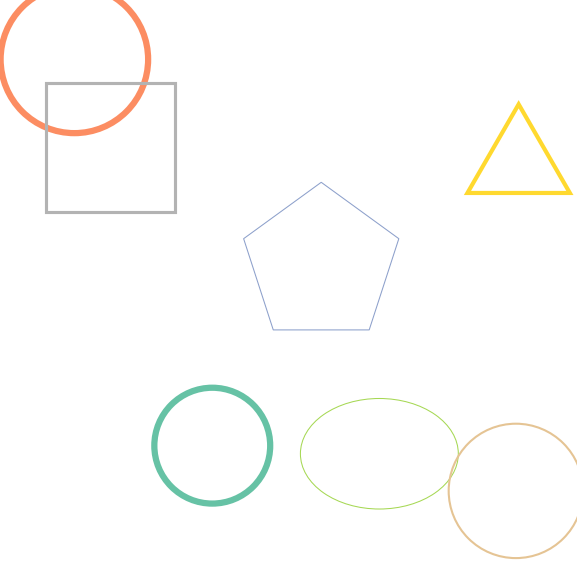[{"shape": "circle", "thickness": 3, "radius": 0.5, "center": [0.368, 0.227]}, {"shape": "circle", "thickness": 3, "radius": 0.64, "center": [0.129, 0.896]}, {"shape": "pentagon", "thickness": 0.5, "radius": 0.71, "center": [0.556, 0.542]}, {"shape": "oval", "thickness": 0.5, "radius": 0.68, "center": [0.657, 0.213]}, {"shape": "triangle", "thickness": 2, "radius": 0.51, "center": [0.898, 0.716]}, {"shape": "circle", "thickness": 1, "radius": 0.58, "center": [0.893, 0.149]}, {"shape": "square", "thickness": 1.5, "radius": 0.56, "center": [0.191, 0.743]}]